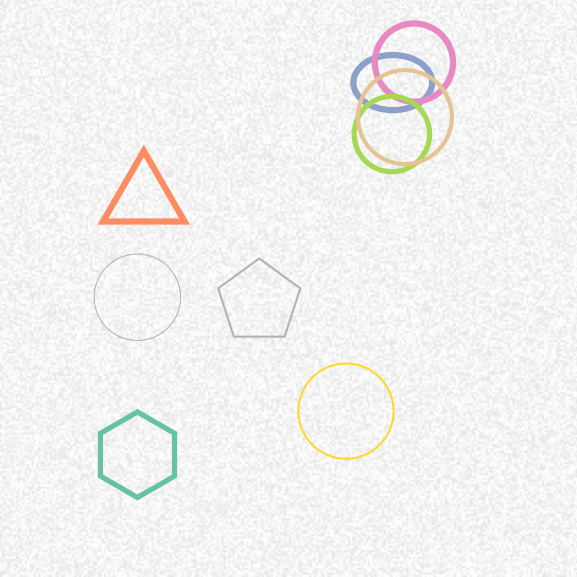[{"shape": "hexagon", "thickness": 2.5, "radius": 0.37, "center": [0.238, 0.212]}, {"shape": "triangle", "thickness": 3, "radius": 0.41, "center": [0.249, 0.656]}, {"shape": "oval", "thickness": 3, "radius": 0.34, "center": [0.68, 0.856]}, {"shape": "circle", "thickness": 3, "radius": 0.34, "center": [0.717, 0.891]}, {"shape": "circle", "thickness": 2.5, "radius": 0.33, "center": [0.679, 0.767]}, {"shape": "circle", "thickness": 1, "radius": 0.41, "center": [0.599, 0.287]}, {"shape": "circle", "thickness": 2, "radius": 0.41, "center": [0.701, 0.796]}, {"shape": "circle", "thickness": 0.5, "radius": 0.37, "center": [0.238, 0.484]}, {"shape": "pentagon", "thickness": 1, "radius": 0.37, "center": [0.449, 0.477]}]